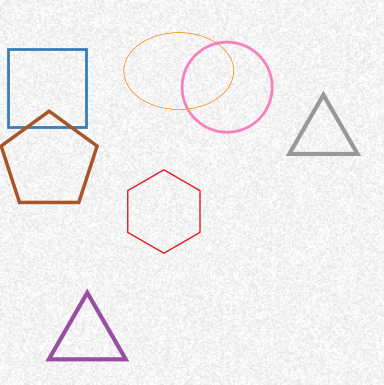[{"shape": "hexagon", "thickness": 1, "radius": 0.54, "center": [0.426, 0.451]}, {"shape": "square", "thickness": 2, "radius": 0.51, "center": [0.123, 0.773]}, {"shape": "triangle", "thickness": 3, "radius": 0.58, "center": [0.227, 0.124]}, {"shape": "oval", "thickness": 0.5, "radius": 0.71, "center": [0.464, 0.815]}, {"shape": "pentagon", "thickness": 2.5, "radius": 0.66, "center": [0.128, 0.58]}, {"shape": "circle", "thickness": 2, "radius": 0.59, "center": [0.59, 0.773]}, {"shape": "triangle", "thickness": 3, "radius": 0.51, "center": [0.84, 0.651]}]